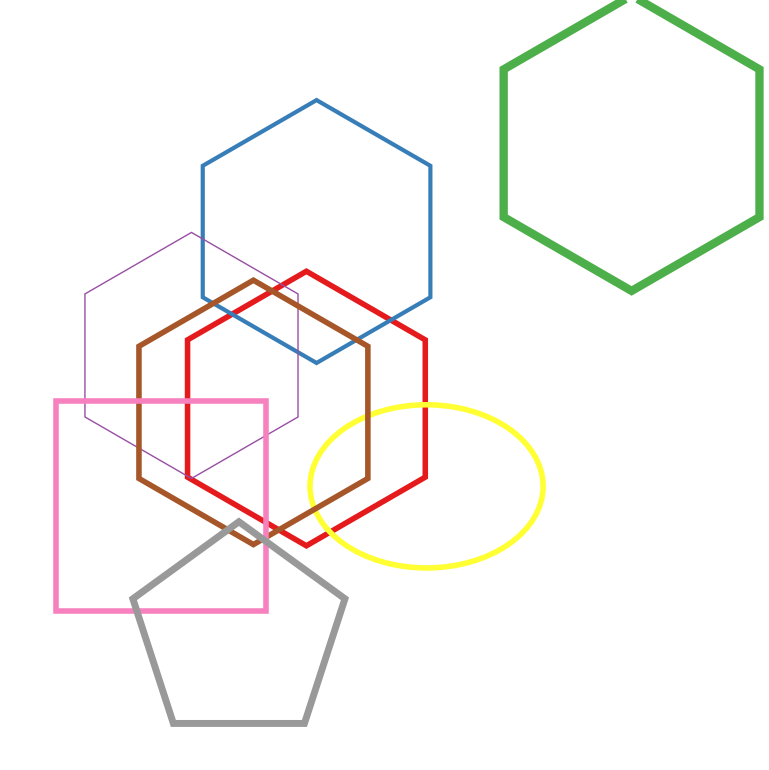[{"shape": "hexagon", "thickness": 2, "radius": 0.89, "center": [0.398, 0.469]}, {"shape": "hexagon", "thickness": 1.5, "radius": 0.85, "center": [0.411, 0.699]}, {"shape": "hexagon", "thickness": 3, "radius": 0.96, "center": [0.82, 0.814]}, {"shape": "hexagon", "thickness": 0.5, "radius": 0.8, "center": [0.249, 0.538]}, {"shape": "oval", "thickness": 2, "radius": 0.76, "center": [0.554, 0.368]}, {"shape": "hexagon", "thickness": 2, "radius": 0.86, "center": [0.329, 0.464]}, {"shape": "square", "thickness": 2, "radius": 0.68, "center": [0.209, 0.343]}, {"shape": "pentagon", "thickness": 2.5, "radius": 0.72, "center": [0.31, 0.178]}]